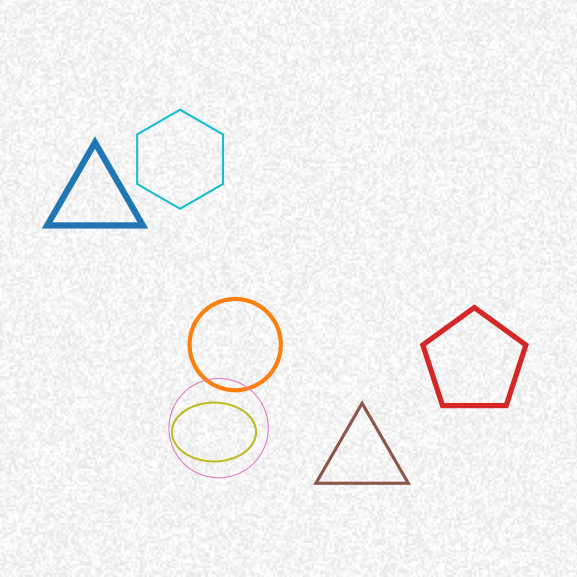[{"shape": "triangle", "thickness": 3, "radius": 0.48, "center": [0.165, 0.657]}, {"shape": "circle", "thickness": 2, "radius": 0.4, "center": [0.407, 0.402]}, {"shape": "pentagon", "thickness": 2.5, "radius": 0.47, "center": [0.821, 0.373]}, {"shape": "triangle", "thickness": 1.5, "radius": 0.46, "center": [0.627, 0.209]}, {"shape": "circle", "thickness": 0.5, "radius": 0.43, "center": [0.379, 0.258]}, {"shape": "oval", "thickness": 1, "radius": 0.36, "center": [0.371, 0.251]}, {"shape": "hexagon", "thickness": 1, "radius": 0.43, "center": [0.312, 0.723]}]